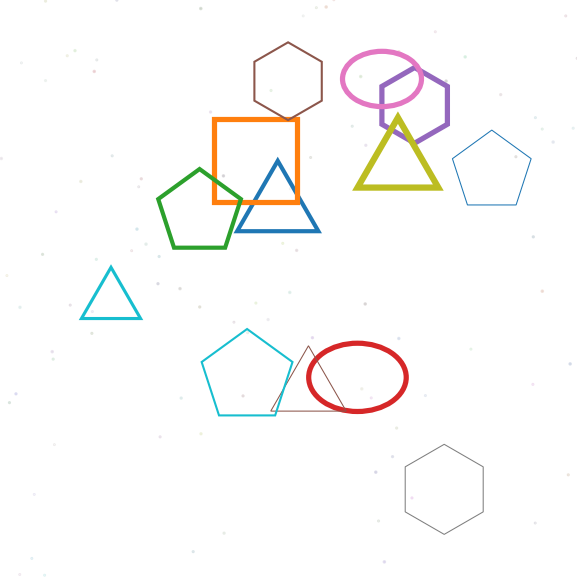[{"shape": "triangle", "thickness": 2, "radius": 0.41, "center": [0.481, 0.639]}, {"shape": "pentagon", "thickness": 0.5, "radius": 0.36, "center": [0.852, 0.702]}, {"shape": "square", "thickness": 2.5, "radius": 0.36, "center": [0.443, 0.722]}, {"shape": "pentagon", "thickness": 2, "radius": 0.38, "center": [0.346, 0.631]}, {"shape": "oval", "thickness": 2.5, "radius": 0.42, "center": [0.619, 0.346]}, {"shape": "hexagon", "thickness": 2.5, "radius": 0.33, "center": [0.718, 0.817]}, {"shape": "hexagon", "thickness": 1, "radius": 0.34, "center": [0.499, 0.858]}, {"shape": "triangle", "thickness": 0.5, "radius": 0.38, "center": [0.534, 0.325]}, {"shape": "oval", "thickness": 2.5, "radius": 0.34, "center": [0.661, 0.862]}, {"shape": "hexagon", "thickness": 0.5, "radius": 0.39, "center": [0.769, 0.152]}, {"shape": "triangle", "thickness": 3, "radius": 0.4, "center": [0.689, 0.715]}, {"shape": "triangle", "thickness": 1.5, "radius": 0.3, "center": [0.192, 0.477]}, {"shape": "pentagon", "thickness": 1, "radius": 0.41, "center": [0.428, 0.347]}]